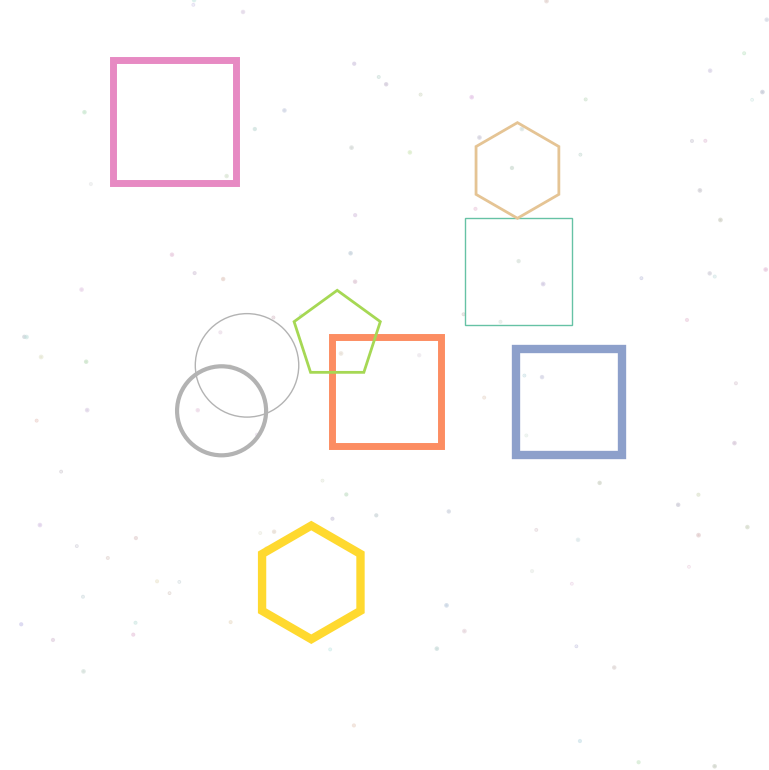[{"shape": "square", "thickness": 0.5, "radius": 0.35, "center": [0.673, 0.647]}, {"shape": "square", "thickness": 2.5, "radius": 0.35, "center": [0.502, 0.491]}, {"shape": "square", "thickness": 3, "radius": 0.34, "center": [0.739, 0.478]}, {"shape": "square", "thickness": 2.5, "radius": 0.4, "center": [0.227, 0.842]}, {"shape": "pentagon", "thickness": 1, "radius": 0.29, "center": [0.438, 0.564]}, {"shape": "hexagon", "thickness": 3, "radius": 0.37, "center": [0.404, 0.244]}, {"shape": "hexagon", "thickness": 1, "radius": 0.31, "center": [0.672, 0.779]}, {"shape": "circle", "thickness": 0.5, "radius": 0.34, "center": [0.321, 0.525]}, {"shape": "circle", "thickness": 1.5, "radius": 0.29, "center": [0.288, 0.466]}]